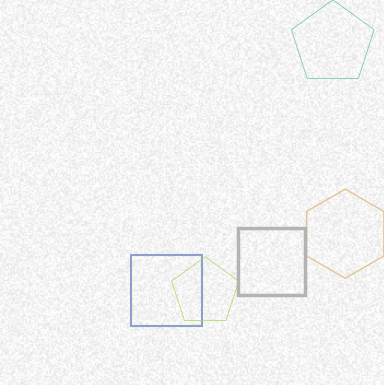[{"shape": "pentagon", "thickness": 0.5, "radius": 0.57, "center": [0.864, 0.888]}, {"shape": "square", "thickness": 1.5, "radius": 0.46, "center": [0.433, 0.246]}, {"shape": "pentagon", "thickness": 0.5, "radius": 0.46, "center": [0.533, 0.241]}, {"shape": "hexagon", "thickness": 1, "radius": 0.58, "center": [0.897, 0.393]}, {"shape": "square", "thickness": 2.5, "radius": 0.43, "center": [0.705, 0.321]}]